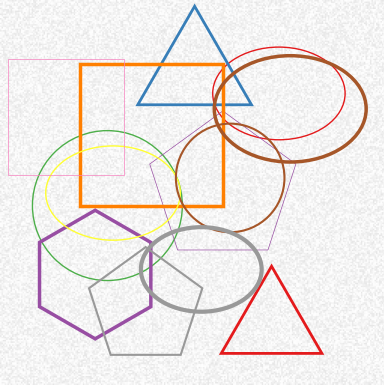[{"shape": "oval", "thickness": 1, "radius": 0.86, "center": [0.724, 0.757]}, {"shape": "triangle", "thickness": 2, "radius": 0.75, "center": [0.705, 0.158]}, {"shape": "triangle", "thickness": 2, "radius": 0.85, "center": [0.506, 0.813]}, {"shape": "circle", "thickness": 1, "radius": 0.97, "center": [0.279, 0.466]}, {"shape": "pentagon", "thickness": 0.5, "radius": 1.0, "center": [0.579, 0.512]}, {"shape": "hexagon", "thickness": 2.5, "radius": 0.83, "center": [0.247, 0.287]}, {"shape": "square", "thickness": 2.5, "radius": 0.93, "center": [0.393, 0.649]}, {"shape": "oval", "thickness": 1, "radius": 0.87, "center": [0.294, 0.499]}, {"shape": "oval", "thickness": 2.5, "radius": 0.99, "center": [0.754, 0.717]}, {"shape": "circle", "thickness": 1.5, "radius": 0.71, "center": [0.598, 0.538]}, {"shape": "square", "thickness": 0.5, "radius": 0.75, "center": [0.171, 0.696]}, {"shape": "oval", "thickness": 3, "radius": 0.78, "center": [0.523, 0.3]}, {"shape": "pentagon", "thickness": 1.5, "radius": 0.77, "center": [0.378, 0.203]}]